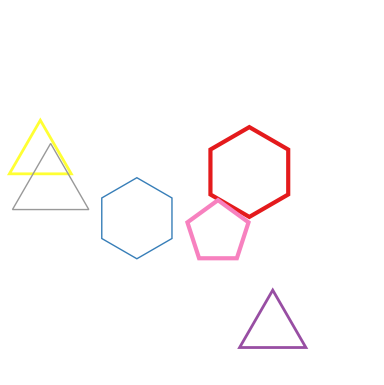[{"shape": "hexagon", "thickness": 3, "radius": 0.58, "center": [0.648, 0.553]}, {"shape": "hexagon", "thickness": 1, "radius": 0.53, "center": [0.356, 0.433]}, {"shape": "triangle", "thickness": 2, "radius": 0.5, "center": [0.708, 0.147]}, {"shape": "triangle", "thickness": 2, "radius": 0.46, "center": [0.105, 0.595]}, {"shape": "pentagon", "thickness": 3, "radius": 0.42, "center": [0.566, 0.397]}, {"shape": "triangle", "thickness": 1, "radius": 0.57, "center": [0.132, 0.513]}]